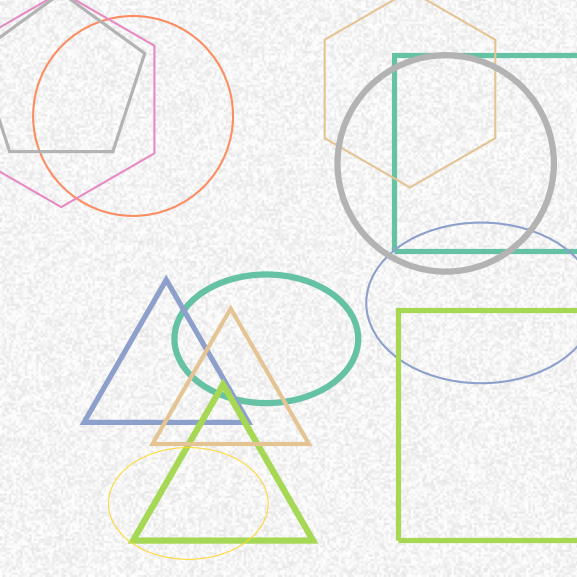[{"shape": "oval", "thickness": 3, "radius": 0.8, "center": [0.461, 0.412]}, {"shape": "square", "thickness": 2.5, "radius": 0.85, "center": [0.852, 0.734]}, {"shape": "circle", "thickness": 1, "radius": 0.87, "center": [0.23, 0.798]}, {"shape": "oval", "thickness": 1, "radius": 0.99, "center": [0.833, 0.475]}, {"shape": "triangle", "thickness": 2.5, "radius": 0.82, "center": [0.288, 0.35]}, {"shape": "hexagon", "thickness": 1, "radius": 0.93, "center": [0.106, 0.827]}, {"shape": "triangle", "thickness": 3, "radius": 0.9, "center": [0.386, 0.153]}, {"shape": "square", "thickness": 2.5, "radius": 0.99, "center": [0.889, 0.263]}, {"shape": "oval", "thickness": 0.5, "radius": 0.69, "center": [0.326, 0.127]}, {"shape": "triangle", "thickness": 2, "radius": 0.78, "center": [0.399, 0.308]}, {"shape": "hexagon", "thickness": 1, "radius": 0.85, "center": [0.71, 0.845]}, {"shape": "pentagon", "thickness": 1.5, "radius": 0.76, "center": [0.106, 0.86]}, {"shape": "circle", "thickness": 3, "radius": 0.94, "center": [0.772, 0.716]}]